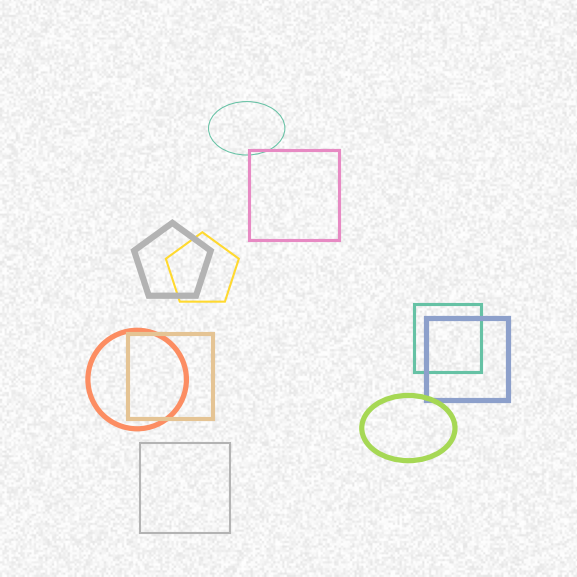[{"shape": "oval", "thickness": 0.5, "radius": 0.33, "center": [0.427, 0.777]}, {"shape": "square", "thickness": 1.5, "radius": 0.29, "center": [0.775, 0.414]}, {"shape": "circle", "thickness": 2.5, "radius": 0.43, "center": [0.238, 0.342]}, {"shape": "square", "thickness": 2.5, "radius": 0.36, "center": [0.809, 0.377]}, {"shape": "square", "thickness": 1.5, "radius": 0.39, "center": [0.509, 0.661]}, {"shape": "oval", "thickness": 2.5, "radius": 0.4, "center": [0.707, 0.258]}, {"shape": "pentagon", "thickness": 1, "radius": 0.33, "center": [0.35, 0.531]}, {"shape": "square", "thickness": 2, "radius": 0.37, "center": [0.296, 0.347]}, {"shape": "pentagon", "thickness": 3, "radius": 0.35, "center": [0.299, 0.543]}, {"shape": "square", "thickness": 1, "radius": 0.39, "center": [0.321, 0.155]}]